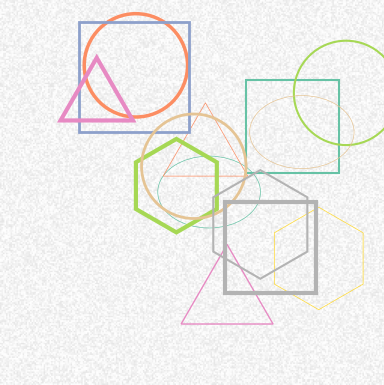[{"shape": "oval", "thickness": 0.5, "radius": 0.67, "center": [0.543, 0.501]}, {"shape": "square", "thickness": 1.5, "radius": 0.6, "center": [0.76, 0.671]}, {"shape": "triangle", "thickness": 0.5, "radius": 0.63, "center": [0.534, 0.606]}, {"shape": "circle", "thickness": 2.5, "radius": 0.67, "center": [0.353, 0.83]}, {"shape": "square", "thickness": 2, "radius": 0.72, "center": [0.348, 0.799]}, {"shape": "triangle", "thickness": 3, "radius": 0.54, "center": [0.251, 0.741]}, {"shape": "triangle", "thickness": 1, "radius": 0.69, "center": [0.59, 0.227]}, {"shape": "circle", "thickness": 1.5, "radius": 0.68, "center": [0.899, 0.759]}, {"shape": "hexagon", "thickness": 3, "radius": 0.61, "center": [0.458, 0.518]}, {"shape": "hexagon", "thickness": 0.5, "radius": 0.67, "center": [0.828, 0.329]}, {"shape": "circle", "thickness": 2, "radius": 0.68, "center": [0.503, 0.568]}, {"shape": "oval", "thickness": 0.5, "radius": 0.68, "center": [0.784, 0.657]}, {"shape": "hexagon", "thickness": 1.5, "radius": 0.71, "center": [0.676, 0.417]}, {"shape": "square", "thickness": 3, "radius": 0.59, "center": [0.703, 0.357]}]